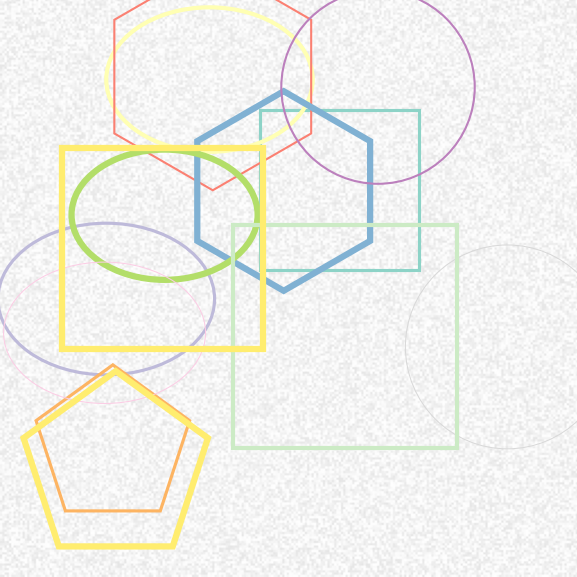[{"shape": "square", "thickness": 1.5, "radius": 0.69, "center": [0.588, 0.67]}, {"shape": "oval", "thickness": 2, "radius": 0.89, "center": [0.363, 0.861]}, {"shape": "oval", "thickness": 1.5, "radius": 0.94, "center": [0.184, 0.481]}, {"shape": "hexagon", "thickness": 1, "radius": 0.98, "center": [0.368, 0.866]}, {"shape": "hexagon", "thickness": 3, "radius": 0.86, "center": [0.491, 0.668]}, {"shape": "pentagon", "thickness": 1.5, "radius": 0.7, "center": [0.195, 0.228]}, {"shape": "oval", "thickness": 3, "radius": 0.81, "center": [0.285, 0.627]}, {"shape": "oval", "thickness": 0.5, "radius": 0.87, "center": [0.181, 0.423]}, {"shape": "circle", "thickness": 0.5, "radius": 0.88, "center": [0.878, 0.398]}, {"shape": "circle", "thickness": 1, "radius": 0.84, "center": [0.655, 0.848]}, {"shape": "square", "thickness": 2, "radius": 0.97, "center": [0.597, 0.417]}, {"shape": "pentagon", "thickness": 3, "radius": 0.84, "center": [0.2, 0.189]}, {"shape": "square", "thickness": 3, "radius": 0.87, "center": [0.281, 0.569]}]